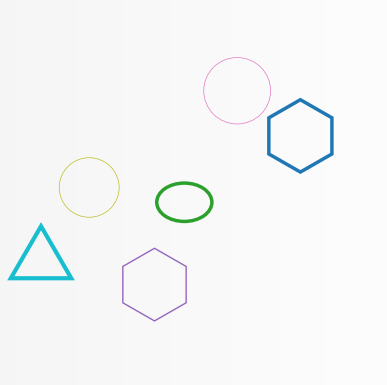[{"shape": "hexagon", "thickness": 2.5, "radius": 0.47, "center": [0.775, 0.647]}, {"shape": "oval", "thickness": 2.5, "radius": 0.36, "center": [0.476, 0.475]}, {"shape": "hexagon", "thickness": 1, "radius": 0.47, "center": [0.399, 0.261]}, {"shape": "circle", "thickness": 0.5, "radius": 0.43, "center": [0.612, 0.764]}, {"shape": "circle", "thickness": 0.5, "radius": 0.39, "center": [0.23, 0.513]}, {"shape": "triangle", "thickness": 3, "radius": 0.45, "center": [0.106, 0.322]}]